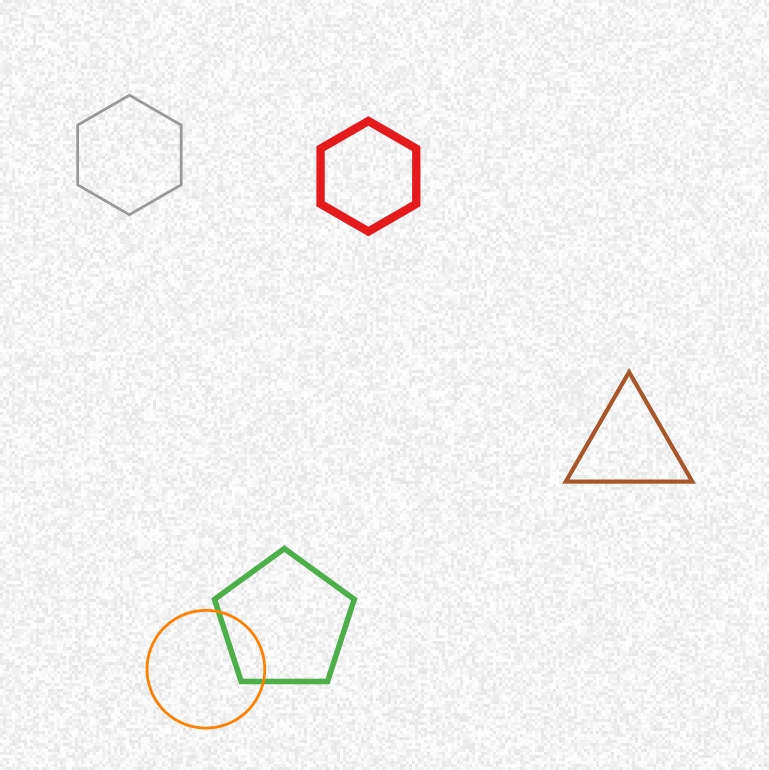[{"shape": "hexagon", "thickness": 3, "radius": 0.36, "center": [0.478, 0.771]}, {"shape": "pentagon", "thickness": 2, "radius": 0.48, "center": [0.369, 0.192]}, {"shape": "circle", "thickness": 1, "radius": 0.38, "center": [0.267, 0.131]}, {"shape": "triangle", "thickness": 1.5, "radius": 0.47, "center": [0.817, 0.422]}, {"shape": "hexagon", "thickness": 1, "radius": 0.39, "center": [0.168, 0.799]}]